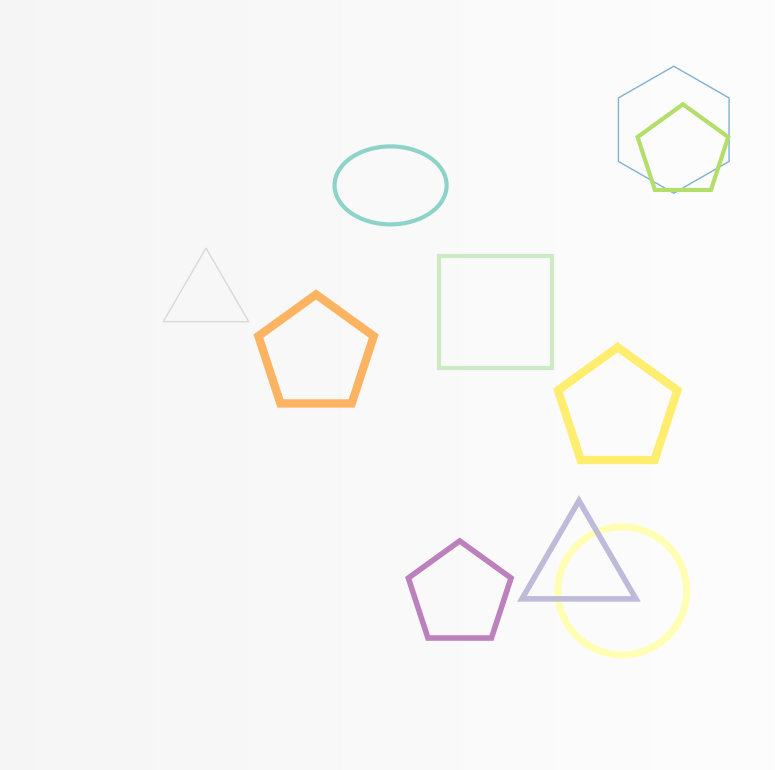[{"shape": "oval", "thickness": 1.5, "radius": 0.36, "center": [0.504, 0.759]}, {"shape": "circle", "thickness": 2.5, "radius": 0.42, "center": [0.803, 0.233]}, {"shape": "triangle", "thickness": 2, "radius": 0.42, "center": [0.747, 0.265]}, {"shape": "hexagon", "thickness": 0.5, "radius": 0.41, "center": [0.869, 0.832]}, {"shape": "pentagon", "thickness": 3, "radius": 0.39, "center": [0.408, 0.539]}, {"shape": "pentagon", "thickness": 1.5, "radius": 0.31, "center": [0.881, 0.803]}, {"shape": "triangle", "thickness": 0.5, "radius": 0.32, "center": [0.266, 0.614]}, {"shape": "pentagon", "thickness": 2, "radius": 0.35, "center": [0.593, 0.228]}, {"shape": "square", "thickness": 1.5, "radius": 0.36, "center": [0.639, 0.595]}, {"shape": "pentagon", "thickness": 3, "radius": 0.4, "center": [0.797, 0.468]}]